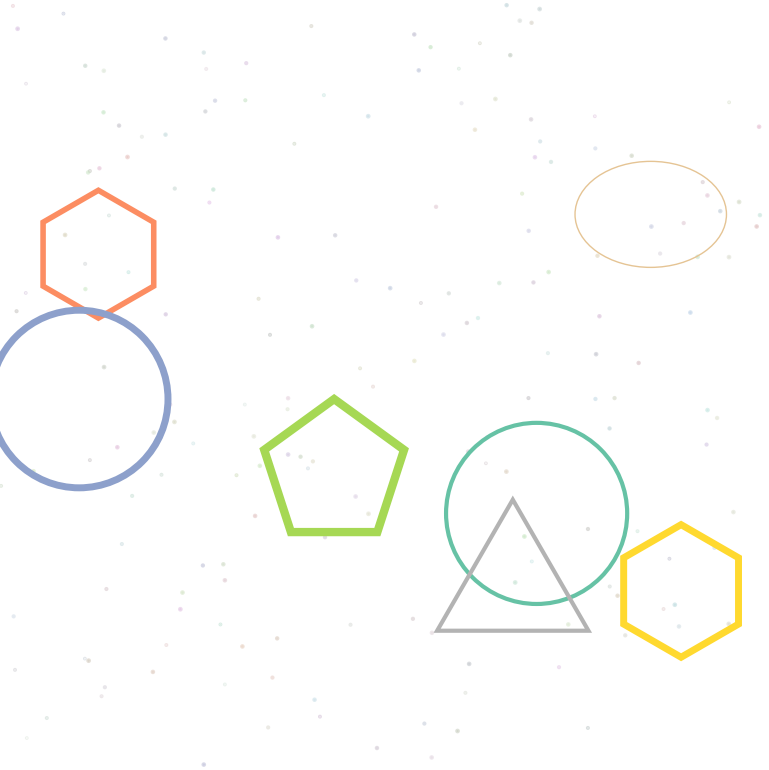[{"shape": "circle", "thickness": 1.5, "radius": 0.59, "center": [0.697, 0.333]}, {"shape": "hexagon", "thickness": 2, "radius": 0.41, "center": [0.128, 0.67]}, {"shape": "circle", "thickness": 2.5, "radius": 0.58, "center": [0.103, 0.482]}, {"shape": "pentagon", "thickness": 3, "radius": 0.48, "center": [0.434, 0.386]}, {"shape": "hexagon", "thickness": 2.5, "radius": 0.43, "center": [0.885, 0.233]}, {"shape": "oval", "thickness": 0.5, "radius": 0.49, "center": [0.845, 0.722]}, {"shape": "triangle", "thickness": 1.5, "radius": 0.57, "center": [0.666, 0.238]}]